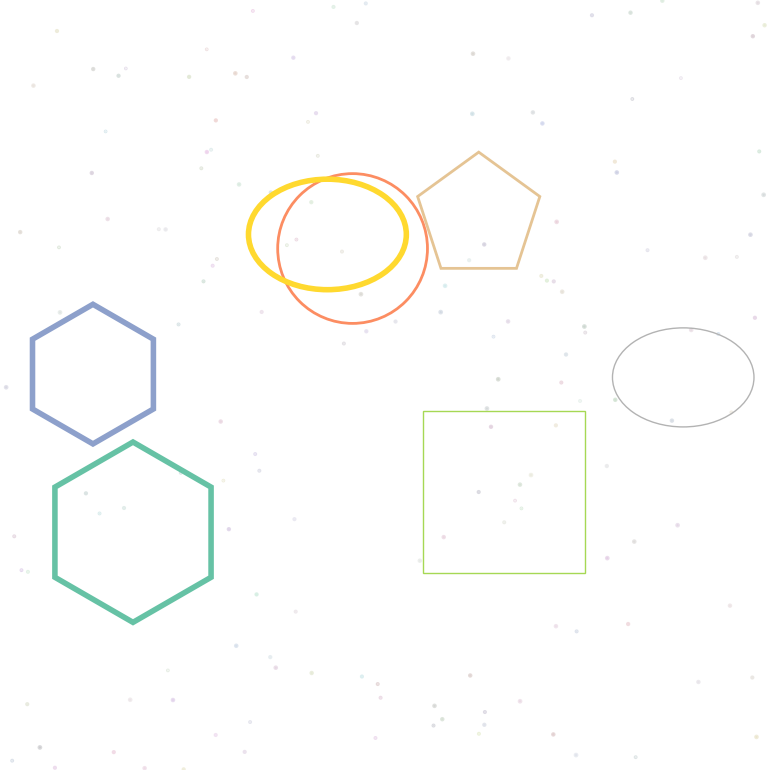[{"shape": "hexagon", "thickness": 2, "radius": 0.59, "center": [0.173, 0.309]}, {"shape": "circle", "thickness": 1, "radius": 0.49, "center": [0.458, 0.677]}, {"shape": "hexagon", "thickness": 2, "radius": 0.45, "center": [0.121, 0.514]}, {"shape": "square", "thickness": 0.5, "radius": 0.53, "center": [0.654, 0.361]}, {"shape": "oval", "thickness": 2, "radius": 0.51, "center": [0.425, 0.696]}, {"shape": "pentagon", "thickness": 1, "radius": 0.42, "center": [0.622, 0.719]}, {"shape": "oval", "thickness": 0.5, "radius": 0.46, "center": [0.887, 0.51]}]